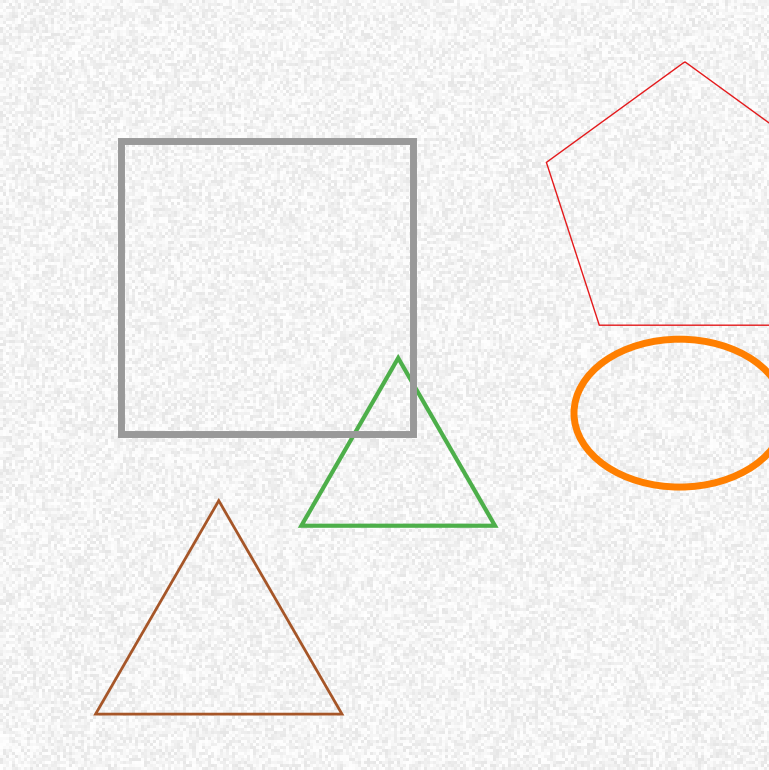[{"shape": "pentagon", "thickness": 0.5, "radius": 0.95, "center": [0.889, 0.731]}, {"shape": "triangle", "thickness": 1.5, "radius": 0.73, "center": [0.517, 0.39]}, {"shape": "oval", "thickness": 2.5, "radius": 0.69, "center": [0.883, 0.463]}, {"shape": "triangle", "thickness": 1, "radius": 0.92, "center": [0.284, 0.165]}, {"shape": "square", "thickness": 2.5, "radius": 0.95, "center": [0.347, 0.627]}]